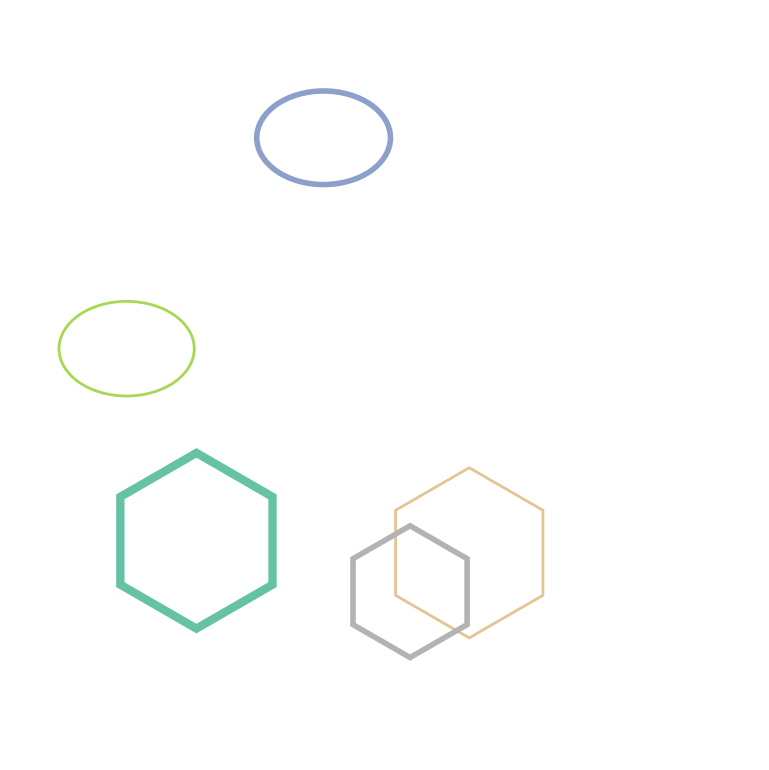[{"shape": "hexagon", "thickness": 3, "radius": 0.57, "center": [0.255, 0.298]}, {"shape": "oval", "thickness": 2, "radius": 0.43, "center": [0.42, 0.821]}, {"shape": "oval", "thickness": 1, "radius": 0.44, "center": [0.164, 0.547]}, {"shape": "hexagon", "thickness": 1, "radius": 0.55, "center": [0.609, 0.282]}, {"shape": "hexagon", "thickness": 2, "radius": 0.43, "center": [0.533, 0.232]}]